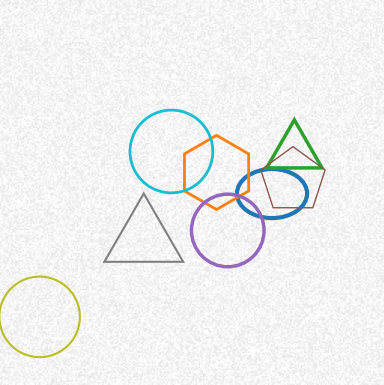[{"shape": "oval", "thickness": 3, "radius": 0.46, "center": [0.707, 0.497]}, {"shape": "hexagon", "thickness": 2, "radius": 0.48, "center": [0.562, 0.552]}, {"shape": "triangle", "thickness": 2.5, "radius": 0.42, "center": [0.765, 0.605]}, {"shape": "circle", "thickness": 2.5, "radius": 0.47, "center": [0.592, 0.401]}, {"shape": "pentagon", "thickness": 1, "radius": 0.44, "center": [0.761, 0.531]}, {"shape": "triangle", "thickness": 1.5, "radius": 0.59, "center": [0.373, 0.379]}, {"shape": "circle", "thickness": 1.5, "radius": 0.52, "center": [0.103, 0.177]}, {"shape": "circle", "thickness": 2, "radius": 0.54, "center": [0.445, 0.607]}]